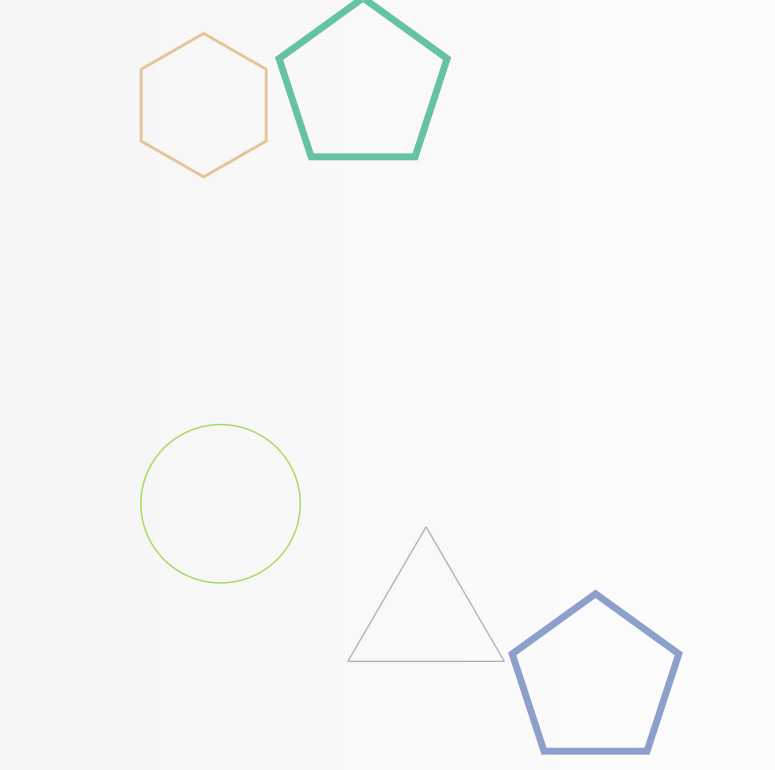[{"shape": "pentagon", "thickness": 2.5, "radius": 0.57, "center": [0.469, 0.889]}, {"shape": "pentagon", "thickness": 2.5, "radius": 0.57, "center": [0.768, 0.116]}, {"shape": "circle", "thickness": 0.5, "radius": 0.51, "center": [0.285, 0.346]}, {"shape": "hexagon", "thickness": 1, "radius": 0.47, "center": [0.263, 0.863]}, {"shape": "triangle", "thickness": 0.5, "radius": 0.58, "center": [0.55, 0.199]}]